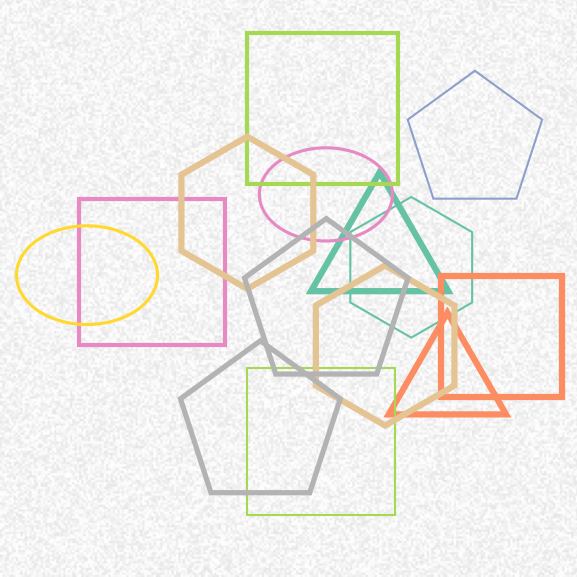[{"shape": "triangle", "thickness": 3, "radius": 0.69, "center": [0.657, 0.564]}, {"shape": "hexagon", "thickness": 1, "radius": 0.61, "center": [0.712, 0.536]}, {"shape": "square", "thickness": 3, "radius": 0.53, "center": [0.869, 0.416]}, {"shape": "triangle", "thickness": 3, "radius": 0.59, "center": [0.775, 0.34]}, {"shape": "pentagon", "thickness": 1, "radius": 0.61, "center": [0.822, 0.754]}, {"shape": "square", "thickness": 2, "radius": 0.63, "center": [0.263, 0.528]}, {"shape": "oval", "thickness": 1.5, "radius": 0.58, "center": [0.564, 0.663]}, {"shape": "square", "thickness": 1, "radius": 0.64, "center": [0.556, 0.235]}, {"shape": "square", "thickness": 2, "radius": 0.65, "center": [0.558, 0.811]}, {"shape": "oval", "thickness": 1.5, "radius": 0.61, "center": [0.151, 0.523]}, {"shape": "hexagon", "thickness": 3, "radius": 0.66, "center": [0.428, 0.631]}, {"shape": "hexagon", "thickness": 3, "radius": 0.69, "center": [0.667, 0.401]}, {"shape": "pentagon", "thickness": 2.5, "radius": 0.74, "center": [0.565, 0.472]}, {"shape": "pentagon", "thickness": 2.5, "radius": 0.73, "center": [0.451, 0.264]}]